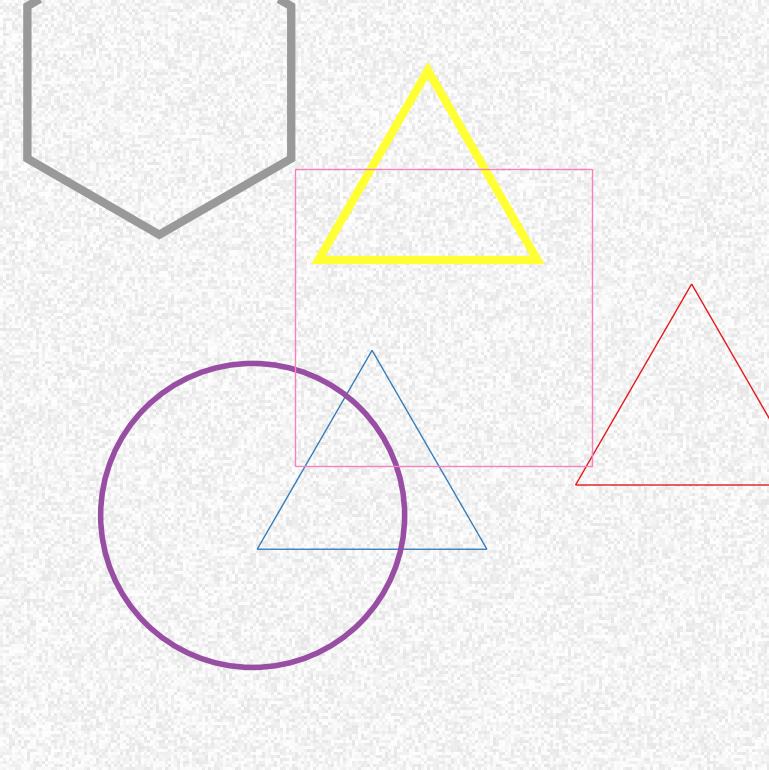[{"shape": "triangle", "thickness": 0.5, "radius": 0.87, "center": [0.898, 0.457]}, {"shape": "triangle", "thickness": 0.5, "radius": 0.86, "center": [0.483, 0.373]}, {"shape": "circle", "thickness": 2, "radius": 0.99, "center": [0.328, 0.331]}, {"shape": "triangle", "thickness": 3, "radius": 0.82, "center": [0.556, 0.744]}, {"shape": "square", "thickness": 0.5, "radius": 0.96, "center": [0.576, 0.587]}, {"shape": "hexagon", "thickness": 3, "radius": 0.99, "center": [0.207, 0.893]}]